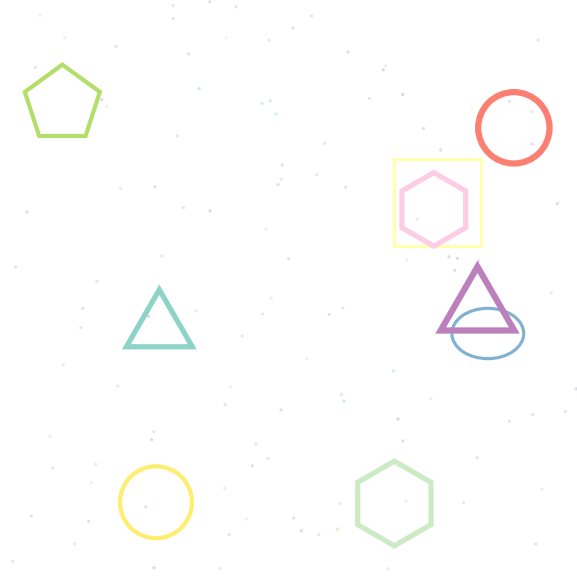[{"shape": "triangle", "thickness": 2.5, "radius": 0.33, "center": [0.276, 0.432]}, {"shape": "square", "thickness": 1.5, "radius": 0.38, "center": [0.758, 0.649]}, {"shape": "circle", "thickness": 3, "radius": 0.31, "center": [0.89, 0.778]}, {"shape": "oval", "thickness": 1.5, "radius": 0.31, "center": [0.845, 0.422]}, {"shape": "pentagon", "thickness": 2, "radius": 0.34, "center": [0.108, 0.819]}, {"shape": "hexagon", "thickness": 2.5, "radius": 0.32, "center": [0.751, 0.637]}, {"shape": "triangle", "thickness": 3, "radius": 0.37, "center": [0.827, 0.464]}, {"shape": "hexagon", "thickness": 2.5, "radius": 0.37, "center": [0.683, 0.127]}, {"shape": "circle", "thickness": 2, "radius": 0.31, "center": [0.27, 0.129]}]